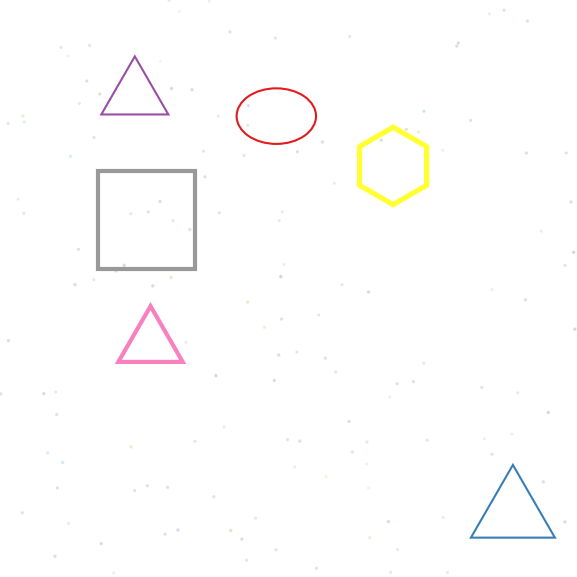[{"shape": "oval", "thickness": 1, "radius": 0.34, "center": [0.478, 0.798]}, {"shape": "triangle", "thickness": 1, "radius": 0.42, "center": [0.888, 0.11]}, {"shape": "triangle", "thickness": 1, "radius": 0.34, "center": [0.233, 0.834]}, {"shape": "hexagon", "thickness": 2.5, "radius": 0.34, "center": [0.681, 0.712]}, {"shape": "triangle", "thickness": 2, "radius": 0.32, "center": [0.261, 0.405]}, {"shape": "square", "thickness": 2, "radius": 0.42, "center": [0.254, 0.618]}]